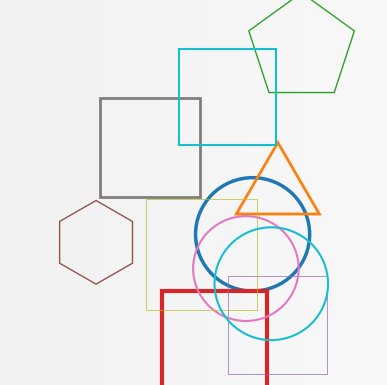[{"shape": "circle", "thickness": 2.5, "radius": 0.74, "center": [0.652, 0.391]}, {"shape": "triangle", "thickness": 2, "radius": 0.62, "center": [0.717, 0.506]}, {"shape": "pentagon", "thickness": 1, "radius": 0.72, "center": [0.778, 0.876]}, {"shape": "square", "thickness": 3, "radius": 0.67, "center": [0.553, 0.11]}, {"shape": "square", "thickness": 0.5, "radius": 0.64, "center": [0.716, 0.156]}, {"shape": "hexagon", "thickness": 1, "radius": 0.54, "center": [0.248, 0.371]}, {"shape": "circle", "thickness": 1.5, "radius": 0.68, "center": [0.635, 0.302]}, {"shape": "square", "thickness": 2, "radius": 0.65, "center": [0.387, 0.617]}, {"shape": "square", "thickness": 0.5, "radius": 0.72, "center": [0.52, 0.338]}, {"shape": "square", "thickness": 1.5, "radius": 0.63, "center": [0.587, 0.749]}, {"shape": "circle", "thickness": 1.5, "radius": 0.73, "center": [0.7, 0.263]}]